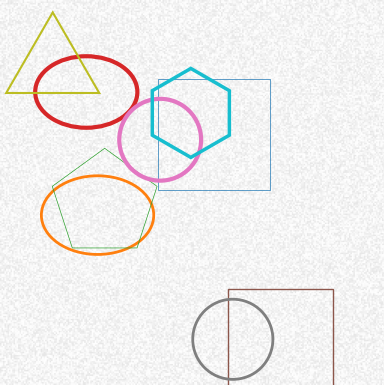[{"shape": "square", "thickness": 0.5, "radius": 0.72, "center": [0.556, 0.651]}, {"shape": "oval", "thickness": 2, "radius": 0.73, "center": [0.253, 0.441]}, {"shape": "pentagon", "thickness": 0.5, "radius": 0.72, "center": [0.272, 0.472]}, {"shape": "oval", "thickness": 3, "radius": 0.66, "center": [0.224, 0.761]}, {"shape": "square", "thickness": 1, "radius": 0.68, "center": [0.728, 0.111]}, {"shape": "circle", "thickness": 3, "radius": 0.53, "center": [0.416, 0.637]}, {"shape": "circle", "thickness": 2, "radius": 0.52, "center": [0.605, 0.119]}, {"shape": "triangle", "thickness": 1.5, "radius": 0.7, "center": [0.137, 0.828]}, {"shape": "hexagon", "thickness": 2.5, "radius": 0.58, "center": [0.496, 0.707]}]